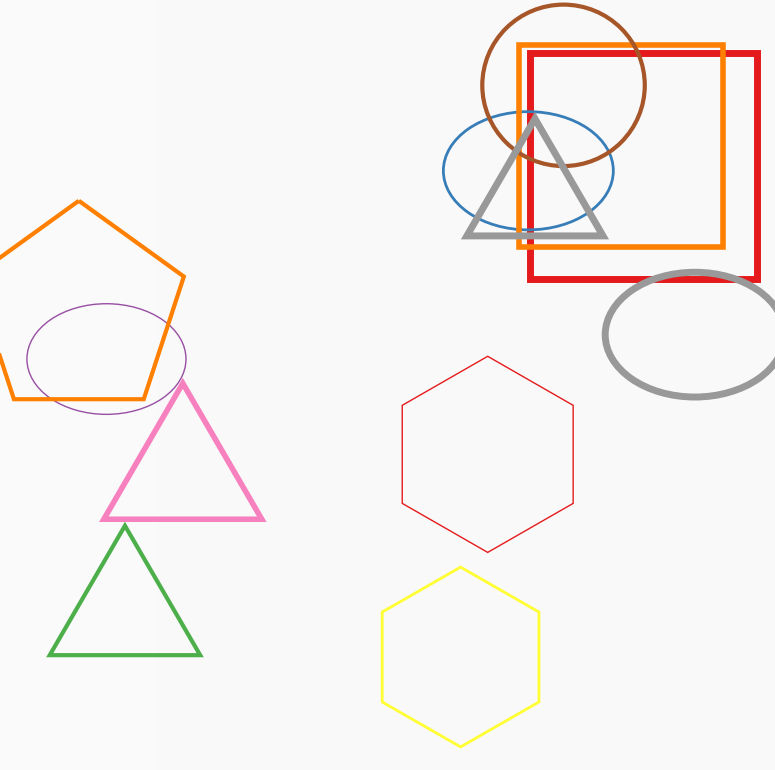[{"shape": "square", "thickness": 2.5, "radius": 0.73, "center": [0.831, 0.784]}, {"shape": "hexagon", "thickness": 0.5, "radius": 0.64, "center": [0.629, 0.41]}, {"shape": "oval", "thickness": 1, "radius": 0.55, "center": [0.682, 0.778]}, {"shape": "triangle", "thickness": 1.5, "radius": 0.56, "center": [0.161, 0.205]}, {"shape": "oval", "thickness": 0.5, "radius": 0.51, "center": [0.137, 0.534]}, {"shape": "pentagon", "thickness": 1.5, "radius": 0.71, "center": [0.102, 0.597]}, {"shape": "square", "thickness": 2, "radius": 0.66, "center": [0.801, 0.811]}, {"shape": "hexagon", "thickness": 1, "radius": 0.58, "center": [0.594, 0.147]}, {"shape": "circle", "thickness": 1.5, "radius": 0.52, "center": [0.727, 0.889]}, {"shape": "triangle", "thickness": 2, "radius": 0.59, "center": [0.236, 0.385]}, {"shape": "oval", "thickness": 2.5, "radius": 0.58, "center": [0.897, 0.565]}, {"shape": "triangle", "thickness": 2.5, "radius": 0.51, "center": [0.69, 0.744]}]